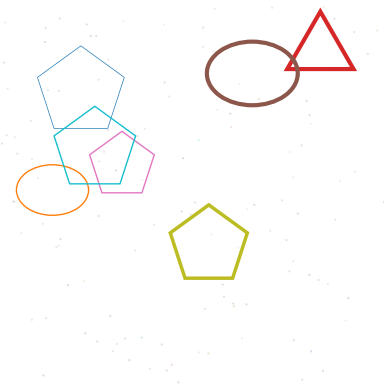[{"shape": "pentagon", "thickness": 0.5, "radius": 0.59, "center": [0.21, 0.762]}, {"shape": "oval", "thickness": 1, "radius": 0.47, "center": [0.136, 0.506]}, {"shape": "triangle", "thickness": 3, "radius": 0.5, "center": [0.832, 0.87]}, {"shape": "oval", "thickness": 3, "radius": 0.59, "center": [0.655, 0.809]}, {"shape": "pentagon", "thickness": 1, "radius": 0.44, "center": [0.317, 0.571]}, {"shape": "pentagon", "thickness": 2.5, "radius": 0.53, "center": [0.542, 0.363]}, {"shape": "pentagon", "thickness": 1, "radius": 0.56, "center": [0.246, 0.613]}]